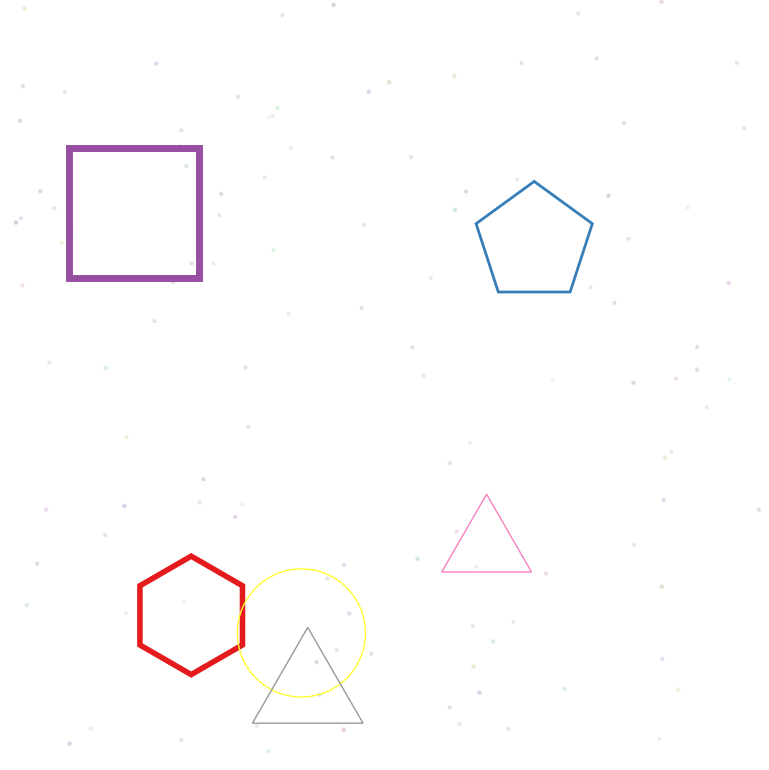[{"shape": "hexagon", "thickness": 2, "radius": 0.38, "center": [0.248, 0.201]}, {"shape": "pentagon", "thickness": 1, "radius": 0.4, "center": [0.694, 0.685]}, {"shape": "square", "thickness": 2.5, "radius": 0.42, "center": [0.174, 0.723]}, {"shape": "circle", "thickness": 0.5, "radius": 0.42, "center": [0.391, 0.178]}, {"shape": "triangle", "thickness": 0.5, "radius": 0.34, "center": [0.632, 0.291]}, {"shape": "triangle", "thickness": 0.5, "radius": 0.41, "center": [0.4, 0.102]}]